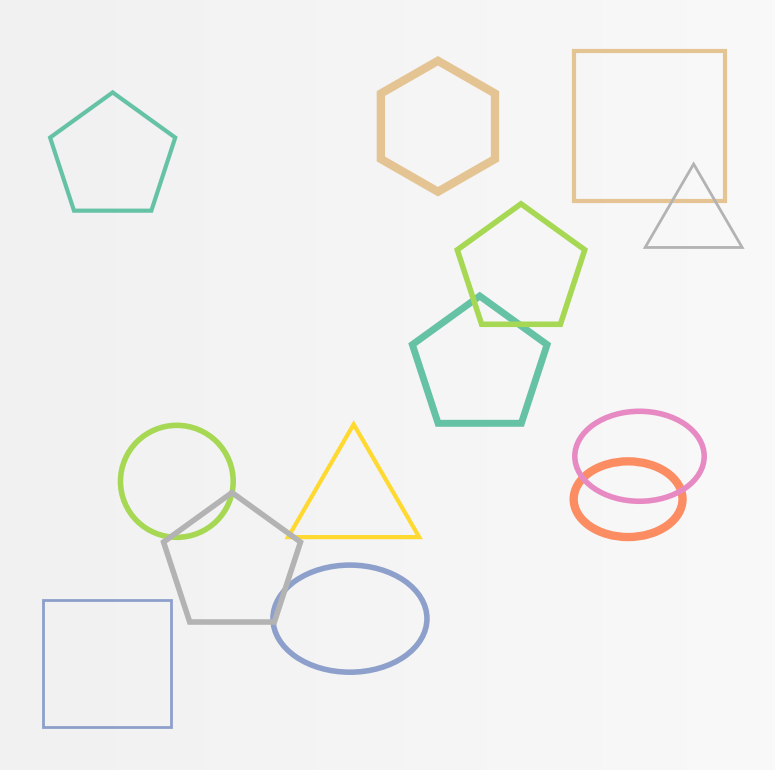[{"shape": "pentagon", "thickness": 2.5, "radius": 0.46, "center": [0.619, 0.524]}, {"shape": "pentagon", "thickness": 1.5, "radius": 0.42, "center": [0.145, 0.795]}, {"shape": "oval", "thickness": 3, "radius": 0.35, "center": [0.81, 0.352]}, {"shape": "oval", "thickness": 2, "radius": 0.5, "center": [0.452, 0.197]}, {"shape": "square", "thickness": 1, "radius": 0.41, "center": [0.138, 0.139]}, {"shape": "oval", "thickness": 2, "radius": 0.42, "center": [0.825, 0.407]}, {"shape": "pentagon", "thickness": 2, "radius": 0.43, "center": [0.672, 0.649]}, {"shape": "circle", "thickness": 2, "radius": 0.36, "center": [0.228, 0.375]}, {"shape": "triangle", "thickness": 1.5, "radius": 0.49, "center": [0.456, 0.351]}, {"shape": "square", "thickness": 1.5, "radius": 0.49, "center": [0.838, 0.836]}, {"shape": "hexagon", "thickness": 3, "radius": 0.43, "center": [0.565, 0.836]}, {"shape": "triangle", "thickness": 1, "radius": 0.36, "center": [0.895, 0.715]}, {"shape": "pentagon", "thickness": 2, "radius": 0.46, "center": [0.299, 0.267]}]